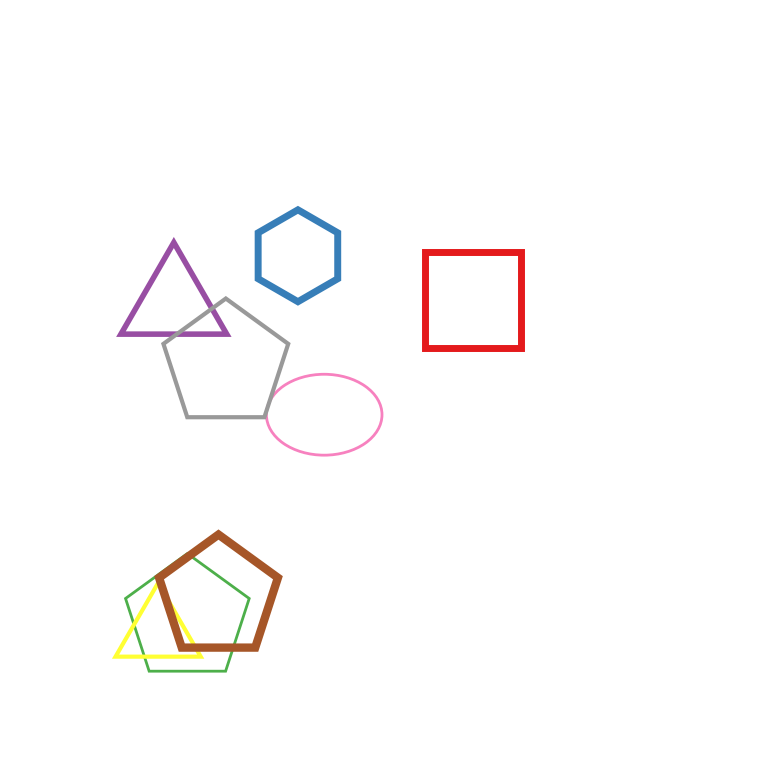[{"shape": "square", "thickness": 2.5, "radius": 0.31, "center": [0.614, 0.61]}, {"shape": "hexagon", "thickness": 2.5, "radius": 0.3, "center": [0.387, 0.668]}, {"shape": "pentagon", "thickness": 1, "radius": 0.42, "center": [0.243, 0.197]}, {"shape": "triangle", "thickness": 2, "radius": 0.4, "center": [0.226, 0.606]}, {"shape": "triangle", "thickness": 1.5, "radius": 0.32, "center": [0.205, 0.179]}, {"shape": "pentagon", "thickness": 3, "radius": 0.41, "center": [0.284, 0.225]}, {"shape": "oval", "thickness": 1, "radius": 0.38, "center": [0.421, 0.461]}, {"shape": "pentagon", "thickness": 1.5, "radius": 0.43, "center": [0.293, 0.527]}]